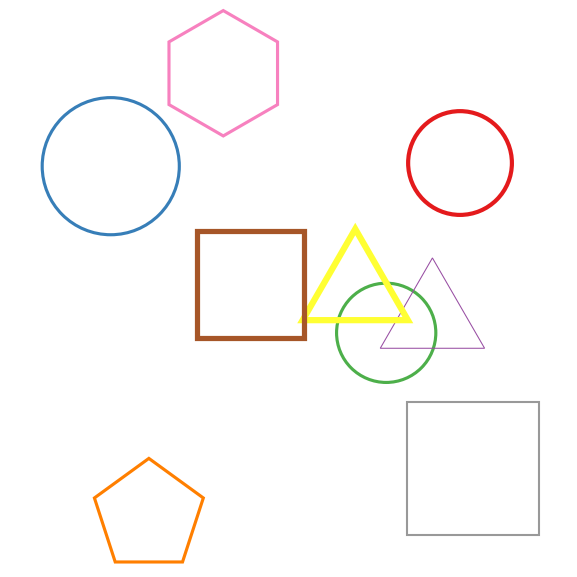[{"shape": "circle", "thickness": 2, "radius": 0.45, "center": [0.797, 0.717]}, {"shape": "circle", "thickness": 1.5, "radius": 0.59, "center": [0.192, 0.711]}, {"shape": "circle", "thickness": 1.5, "radius": 0.43, "center": [0.669, 0.423]}, {"shape": "triangle", "thickness": 0.5, "radius": 0.52, "center": [0.749, 0.448]}, {"shape": "pentagon", "thickness": 1.5, "radius": 0.5, "center": [0.258, 0.106]}, {"shape": "triangle", "thickness": 3, "radius": 0.53, "center": [0.615, 0.497]}, {"shape": "square", "thickness": 2.5, "radius": 0.46, "center": [0.434, 0.507]}, {"shape": "hexagon", "thickness": 1.5, "radius": 0.54, "center": [0.387, 0.872]}, {"shape": "square", "thickness": 1, "radius": 0.57, "center": [0.818, 0.188]}]